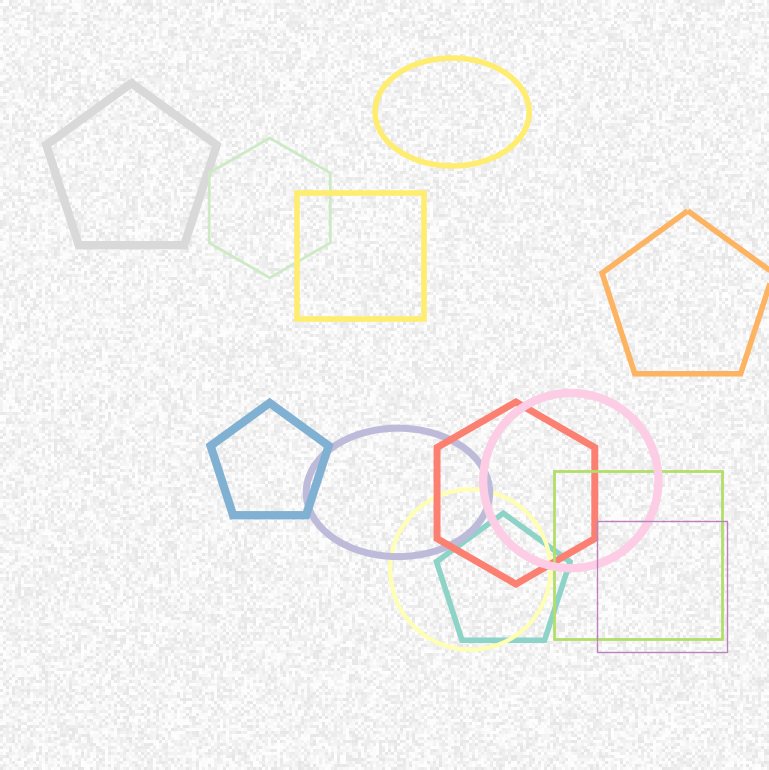[{"shape": "pentagon", "thickness": 2, "radius": 0.46, "center": [0.654, 0.242]}, {"shape": "circle", "thickness": 1.5, "radius": 0.52, "center": [0.611, 0.26]}, {"shape": "oval", "thickness": 2.5, "radius": 0.6, "center": [0.517, 0.361]}, {"shape": "hexagon", "thickness": 2.5, "radius": 0.59, "center": [0.67, 0.36]}, {"shape": "pentagon", "thickness": 3, "radius": 0.4, "center": [0.35, 0.396]}, {"shape": "pentagon", "thickness": 2, "radius": 0.58, "center": [0.893, 0.609]}, {"shape": "square", "thickness": 1, "radius": 0.54, "center": [0.829, 0.279]}, {"shape": "circle", "thickness": 3, "radius": 0.57, "center": [0.741, 0.376]}, {"shape": "pentagon", "thickness": 3, "radius": 0.58, "center": [0.171, 0.776]}, {"shape": "square", "thickness": 0.5, "radius": 0.42, "center": [0.859, 0.238]}, {"shape": "hexagon", "thickness": 1, "radius": 0.45, "center": [0.35, 0.73]}, {"shape": "square", "thickness": 2, "radius": 0.41, "center": [0.468, 0.667]}, {"shape": "oval", "thickness": 2, "radius": 0.5, "center": [0.587, 0.855]}]